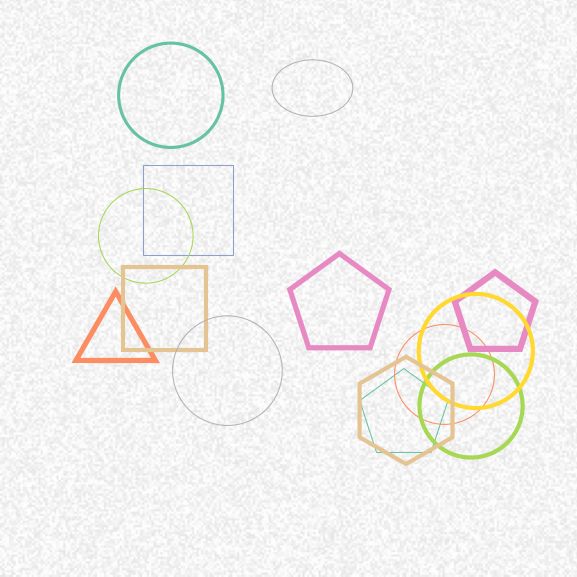[{"shape": "circle", "thickness": 1.5, "radius": 0.45, "center": [0.296, 0.834]}, {"shape": "pentagon", "thickness": 0.5, "radius": 0.4, "center": [0.699, 0.281]}, {"shape": "triangle", "thickness": 2.5, "radius": 0.4, "center": [0.2, 0.415]}, {"shape": "circle", "thickness": 0.5, "radius": 0.43, "center": [0.77, 0.351]}, {"shape": "square", "thickness": 0.5, "radius": 0.39, "center": [0.326, 0.636]}, {"shape": "pentagon", "thickness": 2.5, "radius": 0.45, "center": [0.588, 0.47]}, {"shape": "pentagon", "thickness": 3, "radius": 0.37, "center": [0.857, 0.454]}, {"shape": "circle", "thickness": 0.5, "radius": 0.41, "center": [0.252, 0.591]}, {"shape": "circle", "thickness": 2, "radius": 0.45, "center": [0.816, 0.296]}, {"shape": "circle", "thickness": 2, "radius": 0.49, "center": [0.824, 0.391]}, {"shape": "square", "thickness": 2, "radius": 0.36, "center": [0.285, 0.465]}, {"shape": "hexagon", "thickness": 2, "radius": 0.46, "center": [0.703, 0.288]}, {"shape": "oval", "thickness": 0.5, "radius": 0.35, "center": [0.541, 0.847]}, {"shape": "circle", "thickness": 0.5, "radius": 0.47, "center": [0.394, 0.357]}]